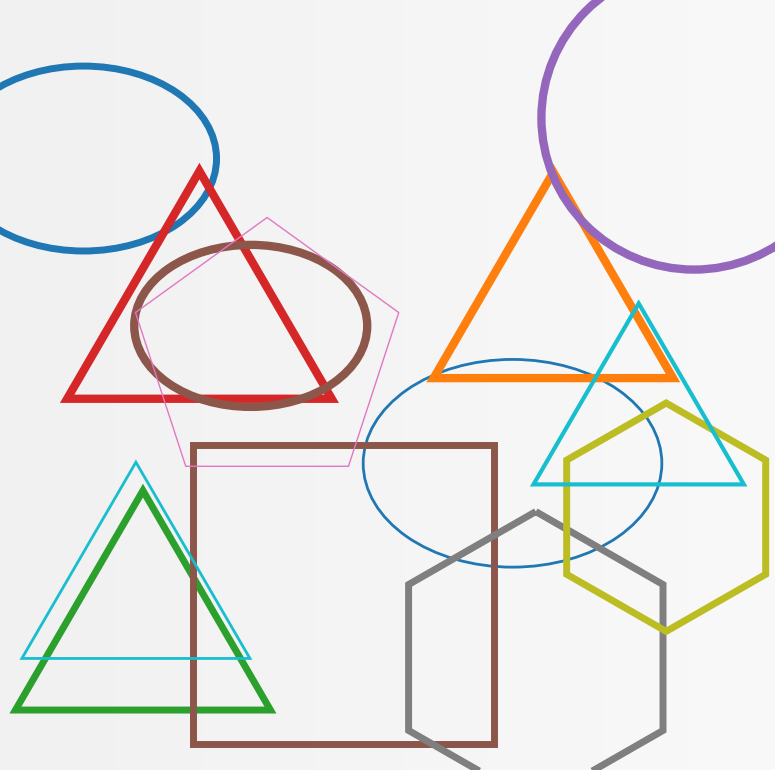[{"shape": "oval", "thickness": 1, "radius": 0.96, "center": [0.661, 0.398]}, {"shape": "oval", "thickness": 2.5, "radius": 0.86, "center": [0.108, 0.794]}, {"shape": "triangle", "thickness": 3, "radius": 0.89, "center": [0.714, 0.598]}, {"shape": "triangle", "thickness": 2.5, "radius": 0.95, "center": [0.184, 0.173]}, {"shape": "triangle", "thickness": 3, "radius": 0.99, "center": [0.257, 0.581]}, {"shape": "circle", "thickness": 3, "radius": 0.98, "center": [0.896, 0.847]}, {"shape": "square", "thickness": 2.5, "radius": 0.97, "center": [0.443, 0.228]}, {"shape": "oval", "thickness": 3, "radius": 0.75, "center": [0.324, 0.577]}, {"shape": "pentagon", "thickness": 0.5, "radius": 0.89, "center": [0.345, 0.539]}, {"shape": "hexagon", "thickness": 2.5, "radius": 0.95, "center": [0.691, 0.146]}, {"shape": "hexagon", "thickness": 2.5, "radius": 0.74, "center": [0.86, 0.328]}, {"shape": "triangle", "thickness": 1, "radius": 0.85, "center": [0.175, 0.23]}, {"shape": "triangle", "thickness": 1.5, "radius": 0.78, "center": [0.824, 0.449]}]